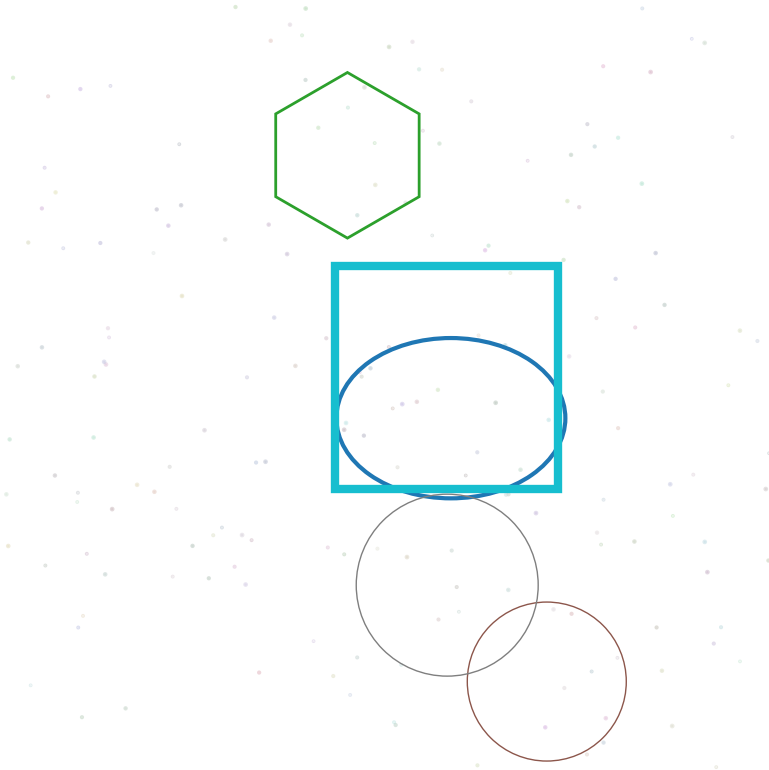[{"shape": "oval", "thickness": 1.5, "radius": 0.74, "center": [0.586, 0.457]}, {"shape": "hexagon", "thickness": 1, "radius": 0.54, "center": [0.451, 0.798]}, {"shape": "circle", "thickness": 0.5, "radius": 0.52, "center": [0.71, 0.115]}, {"shape": "circle", "thickness": 0.5, "radius": 0.59, "center": [0.581, 0.24]}, {"shape": "square", "thickness": 3, "radius": 0.72, "center": [0.58, 0.51]}]